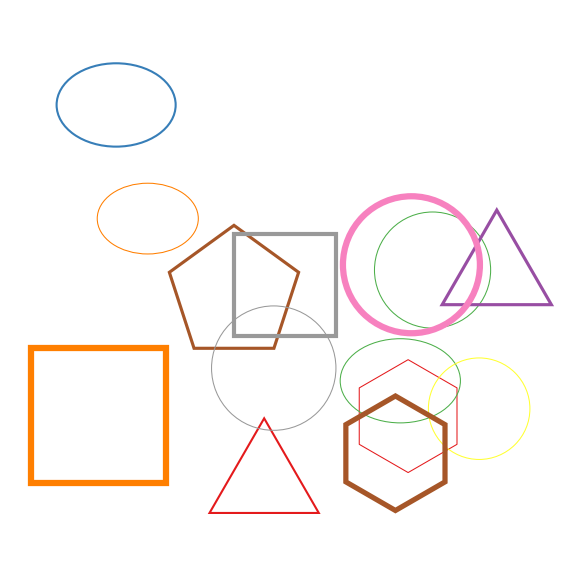[{"shape": "hexagon", "thickness": 0.5, "radius": 0.49, "center": [0.707, 0.279]}, {"shape": "triangle", "thickness": 1, "radius": 0.55, "center": [0.457, 0.166]}, {"shape": "oval", "thickness": 1, "radius": 0.52, "center": [0.201, 0.817]}, {"shape": "circle", "thickness": 0.5, "radius": 0.5, "center": [0.749, 0.531]}, {"shape": "oval", "thickness": 0.5, "radius": 0.52, "center": [0.693, 0.34]}, {"shape": "triangle", "thickness": 1.5, "radius": 0.55, "center": [0.86, 0.526]}, {"shape": "square", "thickness": 3, "radius": 0.58, "center": [0.171, 0.279]}, {"shape": "oval", "thickness": 0.5, "radius": 0.44, "center": [0.256, 0.621]}, {"shape": "circle", "thickness": 0.5, "radius": 0.44, "center": [0.83, 0.291]}, {"shape": "hexagon", "thickness": 2.5, "radius": 0.5, "center": [0.685, 0.214]}, {"shape": "pentagon", "thickness": 1.5, "radius": 0.59, "center": [0.405, 0.491]}, {"shape": "circle", "thickness": 3, "radius": 0.59, "center": [0.712, 0.541]}, {"shape": "circle", "thickness": 0.5, "radius": 0.54, "center": [0.474, 0.362]}, {"shape": "square", "thickness": 2, "radius": 0.44, "center": [0.493, 0.505]}]